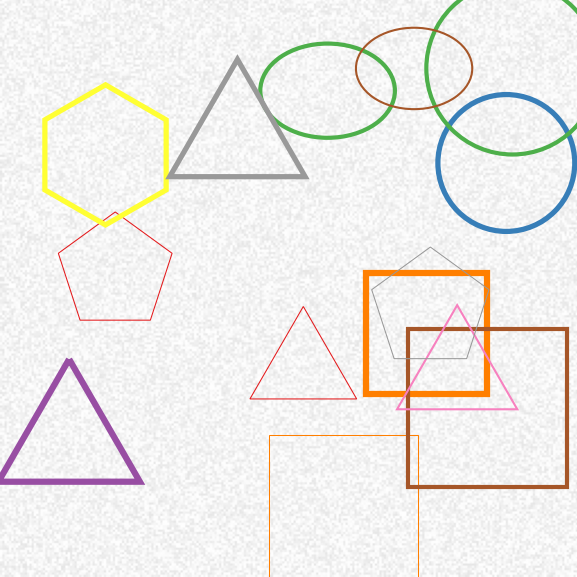[{"shape": "triangle", "thickness": 0.5, "radius": 0.53, "center": [0.525, 0.362]}, {"shape": "pentagon", "thickness": 0.5, "radius": 0.52, "center": [0.2, 0.529]}, {"shape": "circle", "thickness": 2.5, "radius": 0.59, "center": [0.877, 0.717]}, {"shape": "circle", "thickness": 2, "radius": 0.75, "center": [0.887, 0.881]}, {"shape": "oval", "thickness": 2, "radius": 0.58, "center": [0.567, 0.842]}, {"shape": "triangle", "thickness": 3, "radius": 0.71, "center": [0.12, 0.236]}, {"shape": "square", "thickness": 0.5, "radius": 0.65, "center": [0.595, 0.117]}, {"shape": "square", "thickness": 3, "radius": 0.52, "center": [0.739, 0.422]}, {"shape": "hexagon", "thickness": 2.5, "radius": 0.61, "center": [0.183, 0.731]}, {"shape": "oval", "thickness": 1, "radius": 0.5, "center": [0.717, 0.881]}, {"shape": "square", "thickness": 2, "radius": 0.69, "center": [0.844, 0.293]}, {"shape": "triangle", "thickness": 1, "radius": 0.6, "center": [0.792, 0.351]}, {"shape": "triangle", "thickness": 2.5, "radius": 0.68, "center": [0.411, 0.761]}, {"shape": "pentagon", "thickness": 0.5, "radius": 0.53, "center": [0.745, 0.465]}]